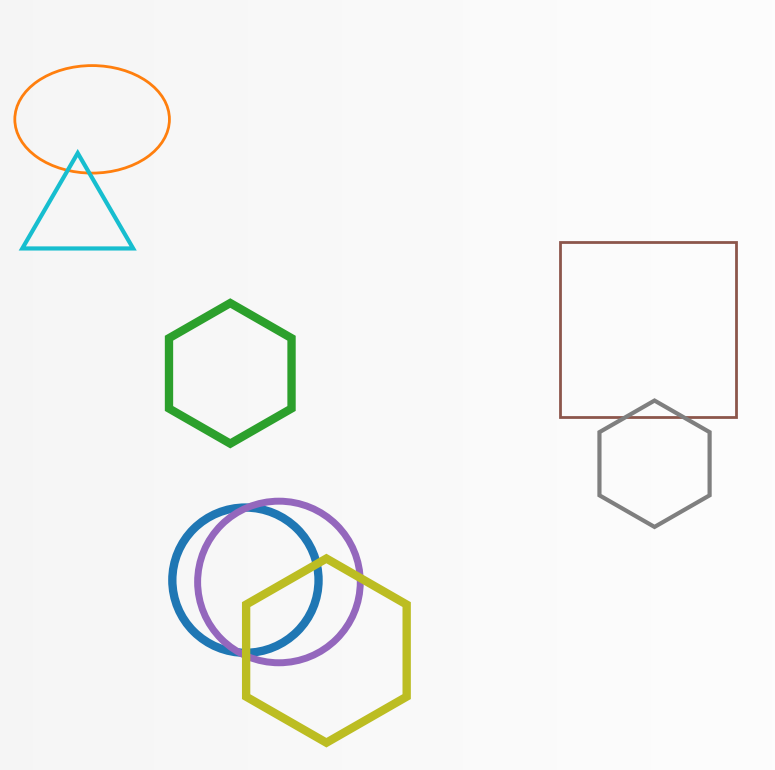[{"shape": "circle", "thickness": 3, "radius": 0.47, "center": [0.317, 0.247]}, {"shape": "oval", "thickness": 1, "radius": 0.5, "center": [0.119, 0.845]}, {"shape": "hexagon", "thickness": 3, "radius": 0.46, "center": [0.297, 0.515]}, {"shape": "circle", "thickness": 2.5, "radius": 0.52, "center": [0.36, 0.244]}, {"shape": "square", "thickness": 1, "radius": 0.57, "center": [0.836, 0.572]}, {"shape": "hexagon", "thickness": 1.5, "radius": 0.41, "center": [0.845, 0.398]}, {"shape": "hexagon", "thickness": 3, "radius": 0.6, "center": [0.421, 0.155]}, {"shape": "triangle", "thickness": 1.5, "radius": 0.41, "center": [0.1, 0.719]}]